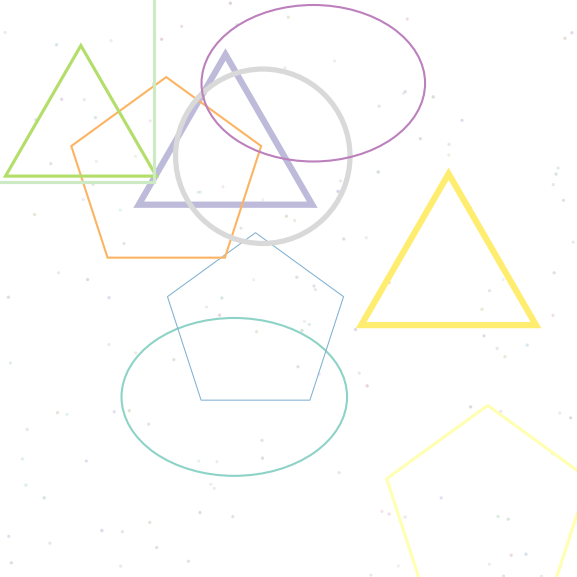[{"shape": "oval", "thickness": 1, "radius": 0.98, "center": [0.406, 0.312]}, {"shape": "pentagon", "thickness": 1.5, "radius": 0.92, "center": [0.844, 0.113]}, {"shape": "triangle", "thickness": 3, "radius": 0.87, "center": [0.39, 0.731]}, {"shape": "pentagon", "thickness": 0.5, "radius": 0.8, "center": [0.442, 0.436]}, {"shape": "pentagon", "thickness": 1, "radius": 0.86, "center": [0.288, 0.693]}, {"shape": "triangle", "thickness": 1.5, "radius": 0.75, "center": [0.14, 0.77]}, {"shape": "circle", "thickness": 2.5, "radius": 0.76, "center": [0.455, 0.729]}, {"shape": "oval", "thickness": 1, "radius": 0.97, "center": [0.543, 0.855]}, {"shape": "square", "thickness": 1.5, "radius": 0.82, "center": [0.101, 0.848]}, {"shape": "triangle", "thickness": 3, "radius": 0.87, "center": [0.777, 0.524]}]